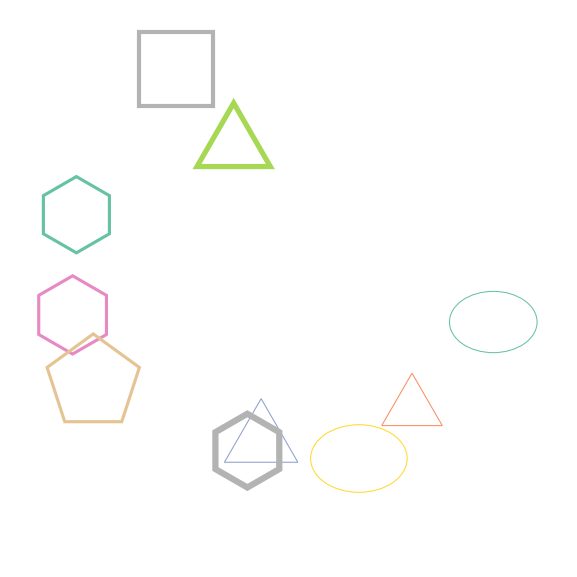[{"shape": "hexagon", "thickness": 1.5, "radius": 0.33, "center": [0.132, 0.627]}, {"shape": "oval", "thickness": 0.5, "radius": 0.38, "center": [0.854, 0.442]}, {"shape": "triangle", "thickness": 0.5, "radius": 0.3, "center": [0.713, 0.292]}, {"shape": "triangle", "thickness": 0.5, "radius": 0.37, "center": [0.452, 0.235]}, {"shape": "hexagon", "thickness": 1.5, "radius": 0.34, "center": [0.126, 0.454]}, {"shape": "triangle", "thickness": 2.5, "radius": 0.37, "center": [0.405, 0.747]}, {"shape": "oval", "thickness": 0.5, "radius": 0.42, "center": [0.621, 0.205]}, {"shape": "pentagon", "thickness": 1.5, "radius": 0.42, "center": [0.161, 0.337]}, {"shape": "square", "thickness": 2, "radius": 0.32, "center": [0.305, 0.88]}, {"shape": "hexagon", "thickness": 3, "radius": 0.32, "center": [0.428, 0.219]}]